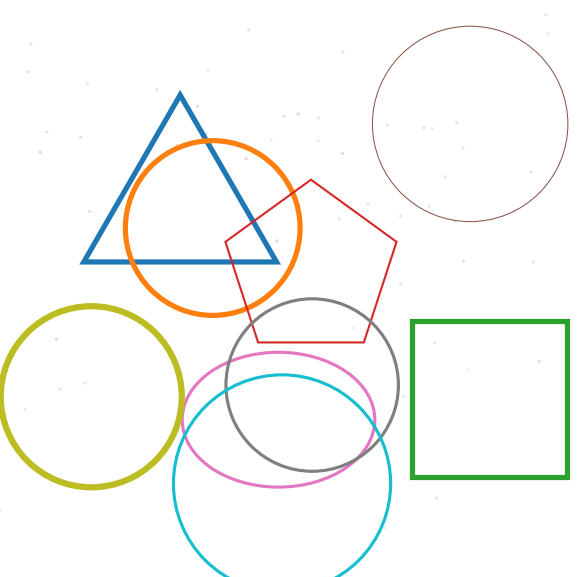[{"shape": "triangle", "thickness": 2.5, "radius": 0.96, "center": [0.312, 0.642]}, {"shape": "circle", "thickness": 2.5, "radius": 0.76, "center": [0.368, 0.604]}, {"shape": "square", "thickness": 2.5, "radius": 0.67, "center": [0.848, 0.308]}, {"shape": "pentagon", "thickness": 1, "radius": 0.78, "center": [0.538, 0.532]}, {"shape": "circle", "thickness": 0.5, "radius": 0.85, "center": [0.814, 0.785]}, {"shape": "oval", "thickness": 1.5, "radius": 0.83, "center": [0.482, 0.272]}, {"shape": "circle", "thickness": 1.5, "radius": 0.75, "center": [0.541, 0.332]}, {"shape": "circle", "thickness": 3, "radius": 0.78, "center": [0.158, 0.312]}, {"shape": "circle", "thickness": 1.5, "radius": 0.94, "center": [0.488, 0.162]}]